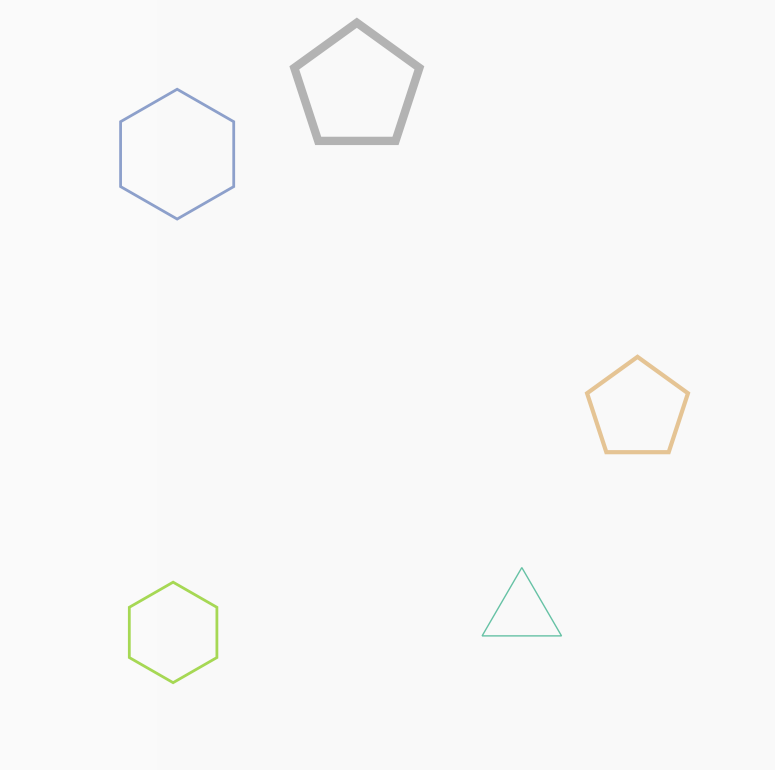[{"shape": "triangle", "thickness": 0.5, "radius": 0.3, "center": [0.673, 0.204]}, {"shape": "hexagon", "thickness": 1, "radius": 0.42, "center": [0.229, 0.8]}, {"shape": "hexagon", "thickness": 1, "radius": 0.33, "center": [0.223, 0.179]}, {"shape": "pentagon", "thickness": 1.5, "radius": 0.34, "center": [0.823, 0.468]}, {"shape": "pentagon", "thickness": 3, "radius": 0.42, "center": [0.46, 0.886]}]